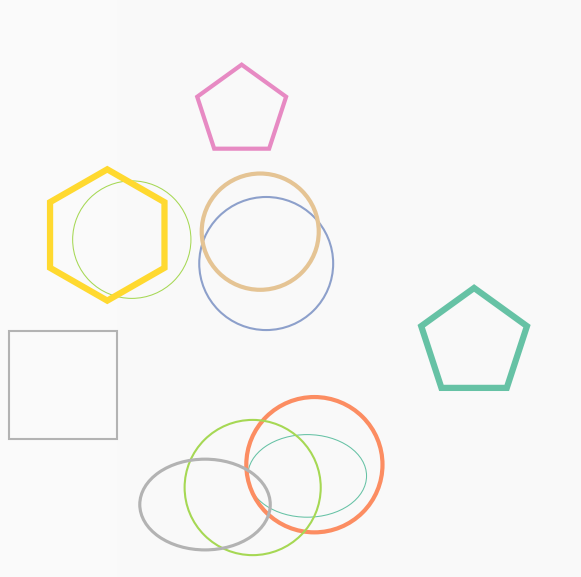[{"shape": "oval", "thickness": 0.5, "radius": 0.51, "center": [0.528, 0.175]}, {"shape": "pentagon", "thickness": 3, "radius": 0.48, "center": [0.816, 0.405]}, {"shape": "circle", "thickness": 2, "radius": 0.59, "center": [0.541, 0.194]}, {"shape": "circle", "thickness": 1, "radius": 0.58, "center": [0.458, 0.543]}, {"shape": "pentagon", "thickness": 2, "radius": 0.4, "center": [0.416, 0.807]}, {"shape": "circle", "thickness": 1, "radius": 0.59, "center": [0.435, 0.155]}, {"shape": "circle", "thickness": 0.5, "radius": 0.51, "center": [0.227, 0.584]}, {"shape": "hexagon", "thickness": 3, "radius": 0.57, "center": [0.185, 0.592]}, {"shape": "circle", "thickness": 2, "radius": 0.5, "center": [0.448, 0.598]}, {"shape": "oval", "thickness": 1.5, "radius": 0.56, "center": [0.353, 0.125]}, {"shape": "square", "thickness": 1, "radius": 0.46, "center": [0.108, 0.333]}]